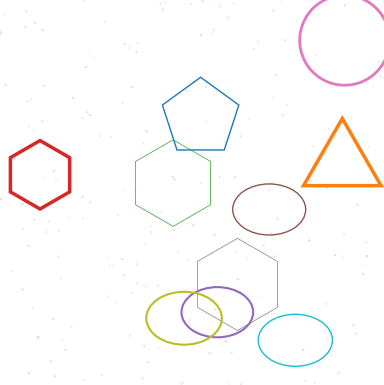[{"shape": "pentagon", "thickness": 1, "radius": 0.52, "center": [0.521, 0.695]}, {"shape": "triangle", "thickness": 2.5, "radius": 0.58, "center": [0.889, 0.576]}, {"shape": "hexagon", "thickness": 0.5, "radius": 0.56, "center": [0.45, 0.524]}, {"shape": "hexagon", "thickness": 2.5, "radius": 0.44, "center": [0.104, 0.546]}, {"shape": "oval", "thickness": 1.5, "radius": 0.47, "center": [0.564, 0.189]}, {"shape": "oval", "thickness": 1, "radius": 0.47, "center": [0.699, 0.456]}, {"shape": "circle", "thickness": 2, "radius": 0.58, "center": [0.895, 0.895]}, {"shape": "hexagon", "thickness": 0.5, "radius": 0.6, "center": [0.617, 0.261]}, {"shape": "oval", "thickness": 1.5, "radius": 0.49, "center": [0.478, 0.173]}, {"shape": "oval", "thickness": 1, "radius": 0.48, "center": [0.767, 0.116]}]